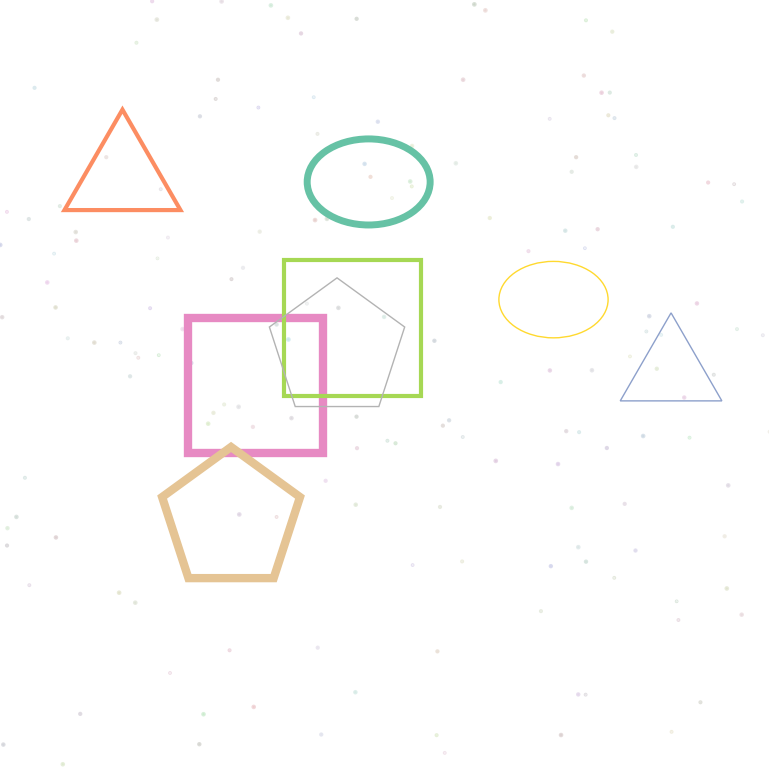[{"shape": "oval", "thickness": 2.5, "radius": 0.4, "center": [0.479, 0.764]}, {"shape": "triangle", "thickness": 1.5, "radius": 0.43, "center": [0.159, 0.771]}, {"shape": "triangle", "thickness": 0.5, "radius": 0.38, "center": [0.871, 0.517]}, {"shape": "square", "thickness": 3, "radius": 0.44, "center": [0.332, 0.499]}, {"shape": "square", "thickness": 1.5, "radius": 0.44, "center": [0.458, 0.573]}, {"shape": "oval", "thickness": 0.5, "radius": 0.35, "center": [0.719, 0.611]}, {"shape": "pentagon", "thickness": 3, "radius": 0.47, "center": [0.3, 0.325]}, {"shape": "pentagon", "thickness": 0.5, "radius": 0.46, "center": [0.438, 0.547]}]